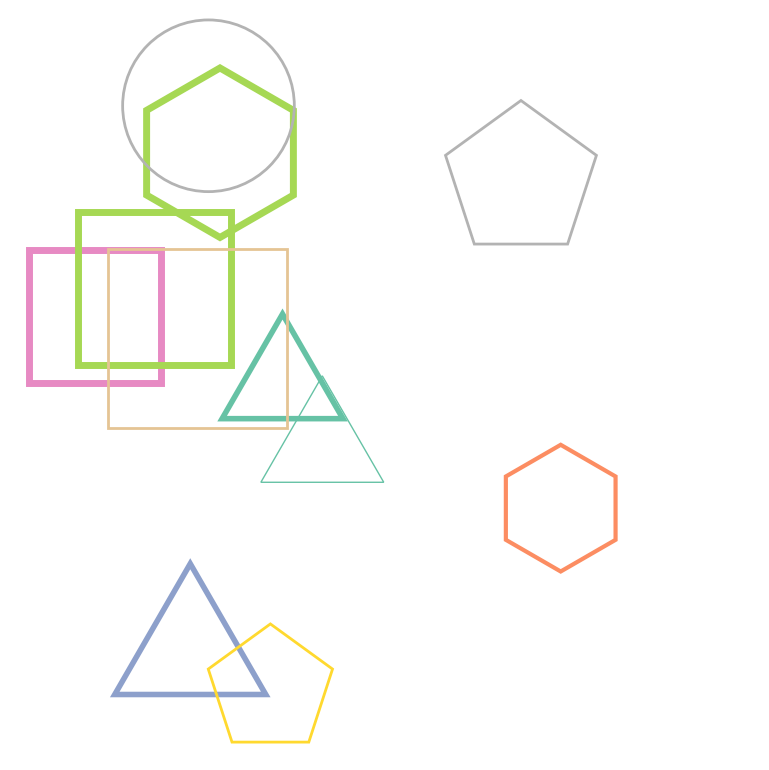[{"shape": "triangle", "thickness": 0.5, "radius": 0.46, "center": [0.419, 0.42]}, {"shape": "triangle", "thickness": 2, "radius": 0.45, "center": [0.367, 0.502]}, {"shape": "hexagon", "thickness": 1.5, "radius": 0.41, "center": [0.728, 0.34]}, {"shape": "triangle", "thickness": 2, "radius": 0.57, "center": [0.247, 0.155]}, {"shape": "square", "thickness": 2.5, "radius": 0.43, "center": [0.123, 0.589]}, {"shape": "square", "thickness": 2.5, "radius": 0.5, "center": [0.201, 0.625]}, {"shape": "hexagon", "thickness": 2.5, "radius": 0.55, "center": [0.286, 0.802]}, {"shape": "pentagon", "thickness": 1, "radius": 0.42, "center": [0.351, 0.105]}, {"shape": "square", "thickness": 1, "radius": 0.58, "center": [0.256, 0.56]}, {"shape": "circle", "thickness": 1, "radius": 0.56, "center": [0.271, 0.863]}, {"shape": "pentagon", "thickness": 1, "radius": 0.52, "center": [0.677, 0.766]}]